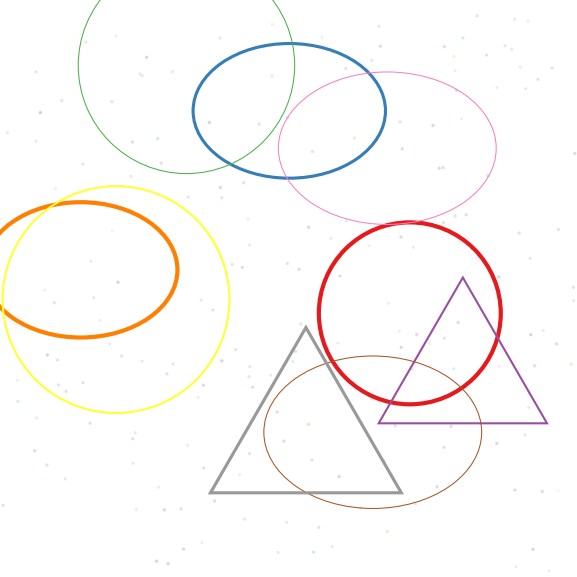[{"shape": "circle", "thickness": 2, "radius": 0.79, "center": [0.71, 0.457]}, {"shape": "oval", "thickness": 1.5, "radius": 0.83, "center": [0.501, 0.807]}, {"shape": "circle", "thickness": 0.5, "radius": 0.94, "center": [0.323, 0.886]}, {"shape": "triangle", "thickness": 1, "radius": 0.84, "center": [0.801, 0.35]}, {"shape": "oval", "thickness": 2, "radius": 0.84, "center": [0.14, 0.532]}, {"shape": "circle", "thickness": 1, "radius": 0.98, "center": [0.201, 0.48]}, {"shape": "oval", "thickness": 0.5, "radius": 0.94, "center": [0.645, 0.251]}, {"shape": "oval", "thickness": 0.5, "radius": 0.94, "center": [0.671, 0.742]}, {"shape": "triangle", "thickness": 1.5, "radius": 0.95, "center": [0.53, 0.241]}]